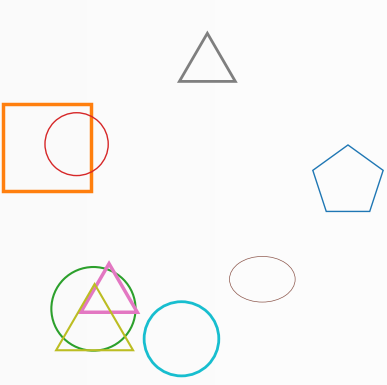[{"shape": "pentagon", "thickness": 1, "radius": 0.48, "center": [0.898, 0.528]}, {"shape": "square", "thickness": 2.5, "radius": 0.56, "center": [0.121, 0.616]}, {"shape": "circle", "thickness": 1.5, "radius": 0.54, "center": [0.241, 0.198]}, {"shape": "circle", "thickness": 1, "radius": 0.41, "center": [0.198, 0.626]}, {"shape": "oval", "thickness": 0.5, "radius": 0.42, "center": [0.677, 0.275]}, {"shape": "triangle", "thickness": 2.5, "radius": 0.42, "center": [0.281, 0.231]}, {"shape": "triangle", "thickness": 2, "radius": 0.42, "center": [0.535, 0.83]}, {"shape": "triangle", "thickness": 1.5, "radius": 0.57, "center": [0.244, 0.148]}, {"shape": "circle", "thickness": 2, "radius": 0.48, "center": [0.468, 0.12]}]